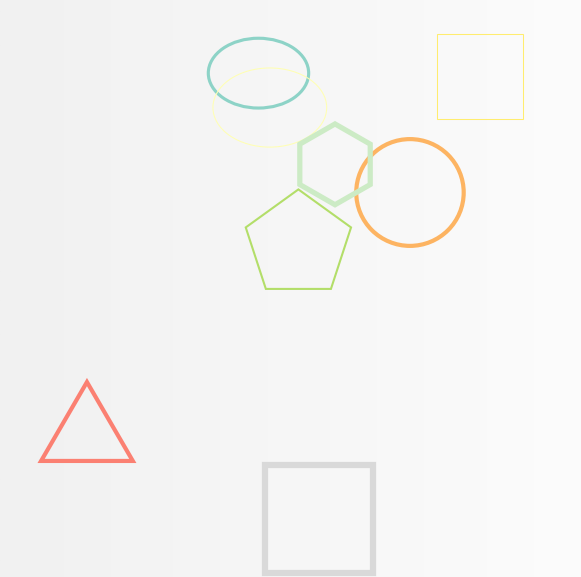[{"shape": "oval", "thickness": 1.5, "radius": 0.43, "center": [0.445, 0.872]}, {"shape": "oval", "thickness": 0.5, "radius": 0.49, "center": [0.464, 0.813]}, {"shape": "triangle", "thickness": 2, "radius": 0.46, "center": [0.15, 0.246]}, {"shape": "circle", "thickness": 2, "radius": 0.46, "center": [0.705, 0.666]}, {"shape": "pentagon", "thickness": 1, "radius": 0.48, "center": [0.513, 0.576]}, {"shape": "square", "thickness": 3, "radius": 0.47, "center": [0.548, 0.101]}, {"shape": "hexagon", "thickness": 2.5, "radius": 0.35, "center": [0.576, 0.715]}, {"shape": "square", "thickness": 0.5, "radius": 0.37, "center": [0.827, 0.866]}]